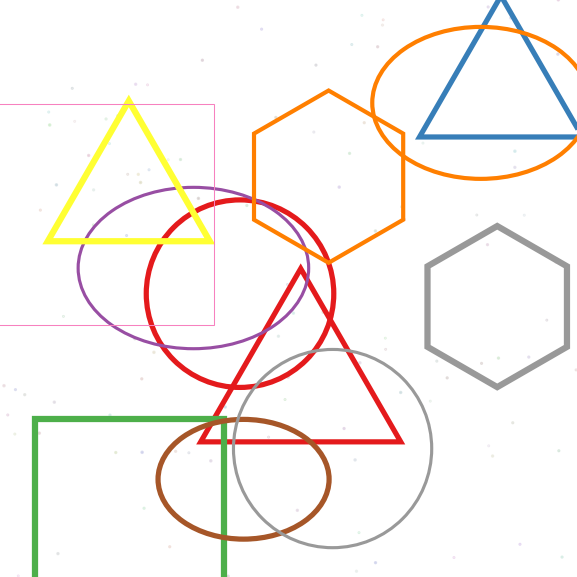[{"shape": "triangle", "thickness": 2.5, "radius": 1.0, "center": [0.521, 0.334]}, {"shape": "circle", "thickness": 2.5, "radius": 0.81, "center": [0.416, 0.491]}, {"shape": "triangle", "thickness": 2.5, "radius": 0.81, "center": [0.867, 0.843]}, {"shape": "square", "thickness": 3, "radius": 0.82, "center": [0.224, 0.11]}, {"shape": "oval", "thickness": 1.5, "radius": 1.0, "center": [0.335, 0.535]}, {"shape": "hexagon", "thickness": 2, "radius": 0.75, "center": [0.569, 0.693]}, {"shape": "oval", "thickness": 2, "radius": 0.94, "center": [0.833, 0.821]}, {"shape": "triangle", "thickness": 3, "radius": 0.81, "center": [0.223, 0.662]}, {"shape": "oval", "thickness": 2.5, "radius": 0.74, "center": [0.422, 0.169]}, {"shape": "square", "thickness": 0.5, "radius": 0.95, "center": [0.18, 0.628]}, {"shape": "hexagon", "thickness": 3, "radius": 0.7, "center": [0.861, 0.468]}, {"shape": "circle", "thickness": 1.5, "radius": 0.86, "center": [0.576, 0.222]}]